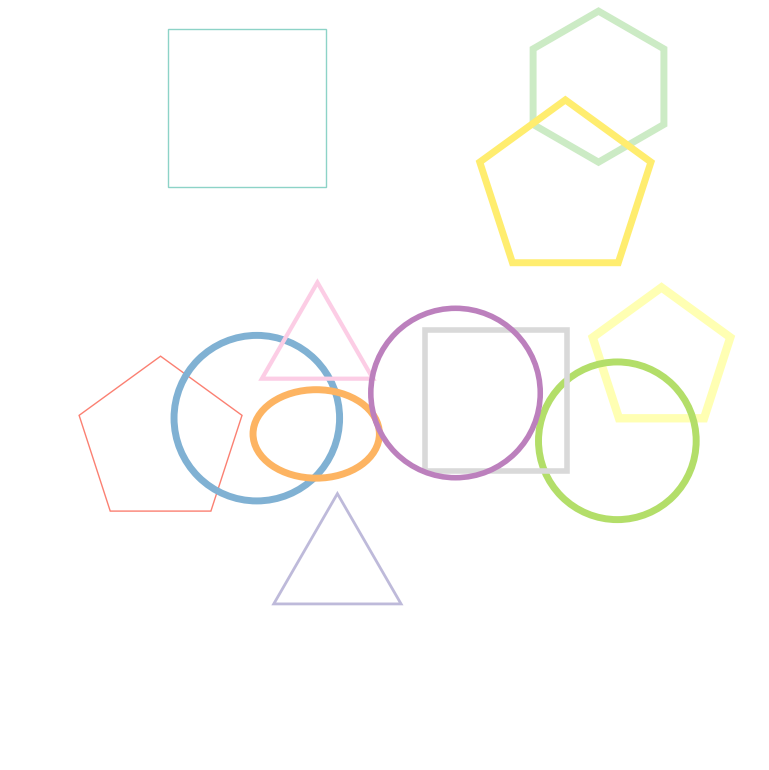[{"shape": "square", "thickness": 0.5, "radius": 0.51, "center": [0.321, 0.86]}, {"shape": "pentagon", "thickness": 3, "radius": 0.47, "center": [0.859, 0.533]}, {"shape": "triangle", "thickness": 1, "radius": 0.48, "center": [0.438, 0.263]}, {"shape": "pentagon", "thickness": 0.5, "radius": 0.56, "center": [0.209, 0.426]}, {"shape": "circle", "thickness": 2.5, "radius": 0.54, "center": [0.334, 0.457]}, {"shape": "oval", "thickness": 2.5, "radius": 0.41, "center": [0.411, 0.436]}, {"shape": "circle", "thickness": 2.5, "radius": 0.51, "center": [0.802, 0.428]}, {"shape": "triangle", "thickness": 1.5, "radius": 0.42, "center": [0.412, 0.55]}, {"shape": "square", "thickness": 2, "radius": 0.46, "center": [0.644, 0.48]}, {"shape": "circle", "thickness": 2, "radius": 0.55, "center": [0.592, 0.49]}, {"shape": "hexagon", "thickness": 2.5, "radius": 0.49, "center": [0.777, 0.887]}, {"shape": "pentagon", "thickness": 2.5, "radius": 0.58, "center": [0.734, 0.753]}]